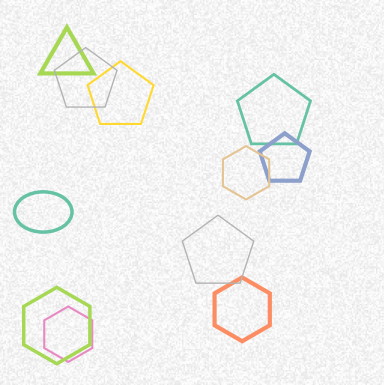[{"shape": "oval", "thickness": 2.5, "radius": 0.37, "center": [0.112, 0.449]}, {"shape": "pentagon", "thickness": 2, "radius": 0.5, "center": [0.712, 0.707]}, {"shape": "hexagon", "thickness": 3, "radius": 0.41, "center": [0.629, 0.197]}, {"shape": "pentagon", "thickness": 3, "radius": 0.34, "center": [0.74, 0.586]}, {"shape": "hexagon", "thickness": 1.5, "radius": 0.36, "center": [0.177, 0.132]}, {"shape": "triangle", "thickness": 3, "radius": 0.4, "center": [0.174, 0.849]}, {"shape": "hexagon", "thickness": 2.5, "radius": 0.5, "center": [0.148, 0.154]}, {"shape": "pentagon", "thickness": 1.5, "radius": 0.45, "center": [0.313, 0.751]}, {"shape": "hexagon", "thickness": 1.5, "radius": 0.35, "center": [0.639, 0.551]}, {"shape": "pentagon", "thickness": 1, "radius": 0.43, "center": [0.223, 0.791]}, {"shape": "pentagon", "thickness": 1, "radius": 0.49, "center": [0.566, 0.343]}]